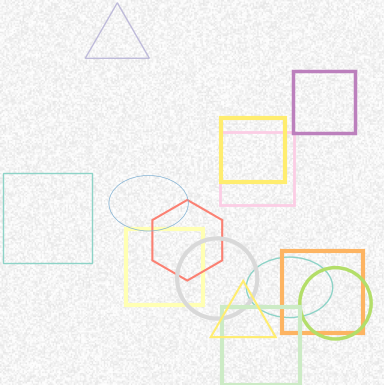[{"shape": "square", "thickness": 1, "radius": 0.58, "center": [0.124, 0.434]}, {"shape": "oval", "thickness": 1, "radius": 0.56, "center": [0.752, 0.254]}, {"shape": "square", "thickness": 3, "radius": 0.5, "center": [0.427, 0.307]}, {"shape": "triangle", "thickness": 1, "radius": 0.48, "center": [0.305, 0.897]}, {"shape": "hexagon", "thickness": 1.5, "radius": 0.52, "center": [0.486, 0.376]}, {"shape": "oval", "thickness": 0.5, "radius": 0.52, "center": [0.386, 0.472]}, {"shape": "square", "thickness": 3, "radius": 0.53, "center": [0.837, 0.242]}, {"shape": "circle", "thickness": 2.5, "radius": 0.46, "center": [0.871, 0.212]}, {"shape": "square", "thickness": 2, "radius": 0.48, "center": [0.667, 0.562]}, {"shape": "circle", "thickness": 3, "radius": 0.52, "center": [0.564, 0.277]}, {"shape": "square", "thickness": 2.5, "radius": 0.4, "center": [0.841, 0.734]}, {"shape": "square", "thickness": 3, "radius": 0.51, "center": [0.678, 0.102]}, {"shape": "square", "thickness": 3, "radius": 0.42, "center": [0.657, 0.61]}, {"shape": "triangle", "thickness": 1.5, "radius": 0.49, "center": [0.632, 0.173]}]